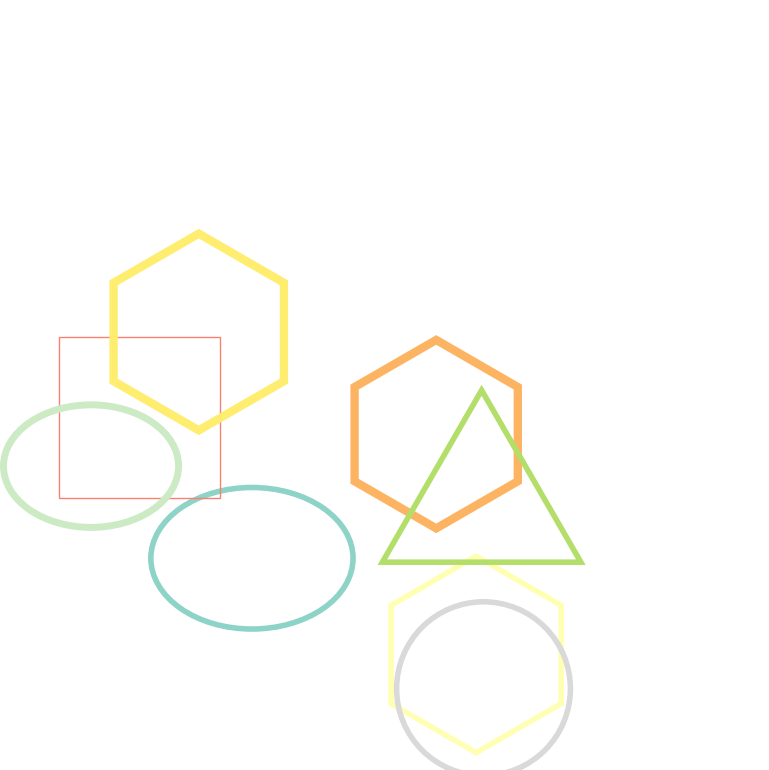[{"shape": "oval", "thickness": 2, "radius": 0.66, "center": [0.327, 0.275]}, {"shape": "hexagon", "thickness": 2, "radius": 0.64, "center": [0.618, 0.15]}, {"shape": "square", "thickness": 0.5, "radius": 0.52, "center": [0.181, 0.457]}, {"shape": "hexagon", "thickness": 3, "radius": 0.61, "center": [0.566, 0.436]}, {"shape": "triangle", "thickness": 2, "radius": 0.74, "center": [0.625, 0.344]}, {"shape": "circle", "thickness": 2, "radius": 0.56, "center": [0.628, 0.106]}, {"shape": "oval", "thickness": 2.5, "radius": 0.57, "center": [0.118, 0.395]}, {"shape": "hexagon", "thickness": 3, "radius": 0.64, "center": [0.258, 0.569]}]